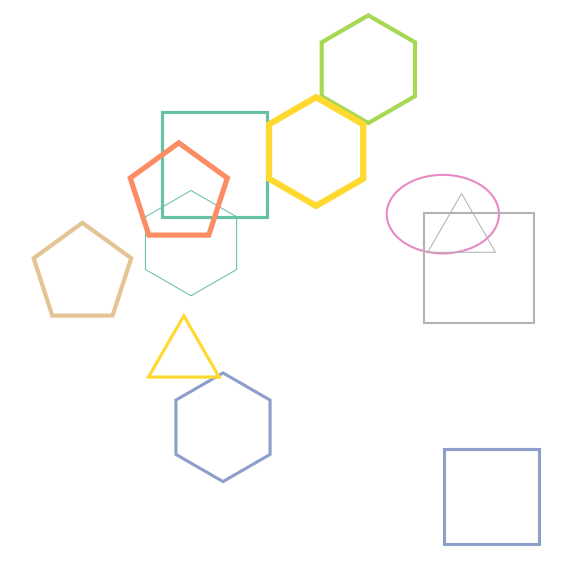[{"shape": "hexagon", "thickness": 0.5, "radius": 0.46, "center": [0.331, 0.578]}, {"shape": "square", "thickness": 1.5, "radius": 0.45, "center": [0.371, 0.714]}, {"shape": "pentagon", "thickness": 2.5, "radius": 0.44, "center": [0.31, 0.664]}, {"shape": "hexagon", "thickness": 1.5, "radius": 0.47, "center": [0.386, 0.259]}, {"shape": "square", "thickness": 1.5, "radius": 0.41, "center": [0.851, 0.139]}, {"shape": "oval", "thickness": 1, "radius": 0.49, "center": [0.767, 0.628]}, {"shape": "hexagon", "thickness": 2, "radius": 0.47, "center": [0.638, 0.879]}, {"shape": "triangle", "thickness": 1.5, "radius": 0.35, "center": [0.318, 0.382]}, {"shape": "hexagon", "thickness": 3, "radius": 0.47, "center": [0.547, 0.737]}, {"shape": "pentagon", "thickness": 2, "radius": 0.44, "center": [0.143, 0.525]}, {"shape": "triangle", "thickness": 0.5, "radius": 0.34, "center": [0.799, 0.596]}, {"shape": "square", "thickness": 1, "radius": 0.47, "center": [0.83, 0.535]}]